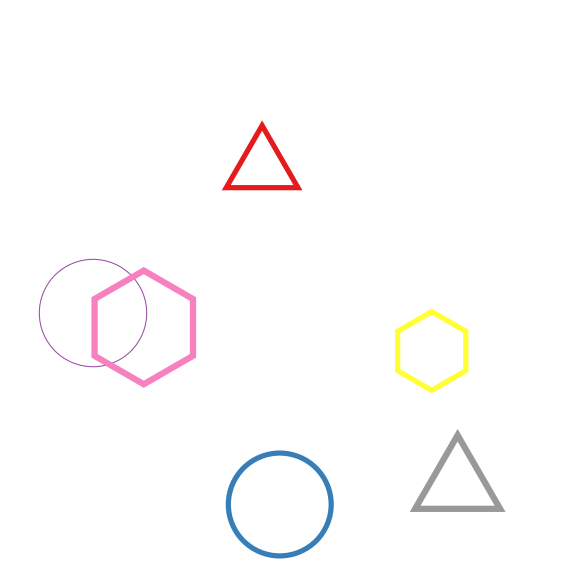[{"shape": "triangle", "thickness": 2.5, "radius": 0.36, "center": [0.454, 0.71]}, {"shape": "circle", "thickness": 2.5, "radius": 0.45, "center": [0.484, 0.126]}, {"shape": "circle", "thickness": 0.5, "radius": 0.46, "center": [0.161, 0.457]}, {"shape": "hexagon", "thickness": 2.5, "radius": 0.34, "center": [0.748, 0.391]}, {"shape": "hexagon", "thickness": 3, "radius": 0.49, "center": [0.249, 0.432]}, {"shape": "triangle", "thickness": 3, "radius": 0.42, "center": [0.792, 0.161]}]